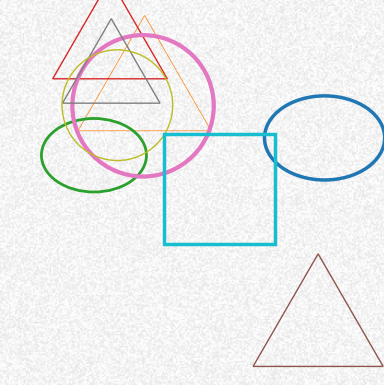[{"shape": "oval", "thickness": 2.5, "radius": 0.78, "center": [0.843, 0.642]}, {"shape": "triangle", "thickness": 0.5, "radius": 1.0, "center": [0.376, 0.76]}, {"shape": "oval", "thickness": 2, "radius": 0.68, "center": [0.244, 0.597]}, {"shape": "triangle", "thickness": 1, "radius": 0.86, "center": [0.286, 0.881]}, {"shape": "triangle", "thickness": 1, "radius": 0.98, "center": [0.826, 0.146]}, {"shape": "circle", "thickness": 3, "radius": 0.92, "center": [0.372, 0.725]}, {"shape": "triangle", "thickness": 1, "radius": 0.73, "center": [0.289, 0.805]}, {"shape": "circle", "thickness": 1, "radius": 0.72, "center": [0.305, 0.727]}, {"shape": "square", "thickness": 2.5, "radius": 0.72, "center": [0.569, 0.509]}]